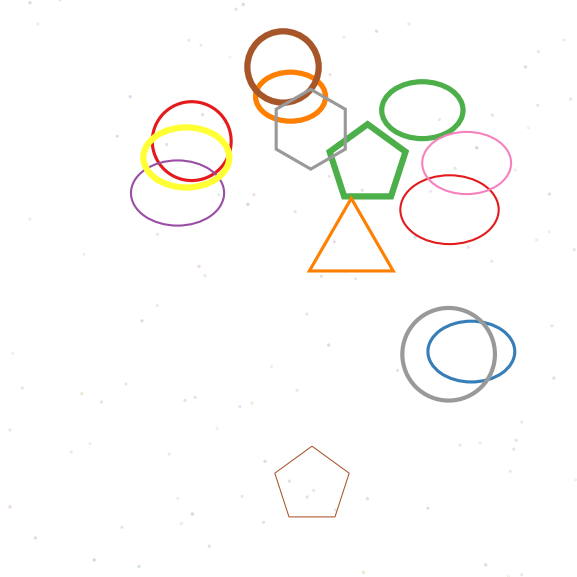[{"shape": "circle", "thickness": 1.5, "radius": 0.34, "center": [0.332, 0.755]}, {"shape": "oval", "thickness": 1, "radius": 0.43, "center": [0.778, 0.636]}, {"shape": "oval", "thickness": 1.5, "radius": 0.38, "center": [0.816, 0.39]}, {"shape": "pentagon", "thickness": 3, "radius": 0.35, "center": [0.637, 0.715]}, {"shape": "oval", "thickness": 2.5, "radius": 0.35, "center": [0.731, 0.808]}, {"shape": "oval", "thickness": 1, "radius": 0.4, "center": [0.307, 0.665]}, {"shape": "triangle", "thickness": 1.5, "radius": 0.42, "center": [0.608, 0.572]}, {"shape": "oval", "thickness": 2.5, "radius": 0.3, "center": [0.503, 0.832]}, {"shape": "oval", "thickness": 3, "radius": 0.37, "center": [0.323, 0.727]}, {"shape": "circle", "thickness": 3, "radius": 0.31, "center": [0.49, 0.883]}, {"shape": "pentagon", "thickness": 0.5, "radius": 0.34, "center": [0.54, 0.159]}, {"shape": "oval", "thickness": 1, "radius": 0.38, "center": [0.808, 0.717]}, {"shape": "hexagon", "thickness": 1.5, "radius": 0.35, "center": [0.538, 0.775]}, {"shape": "circle", "thickness": 2, "radius": 0.4, "center": [0.777, 0.386]}]